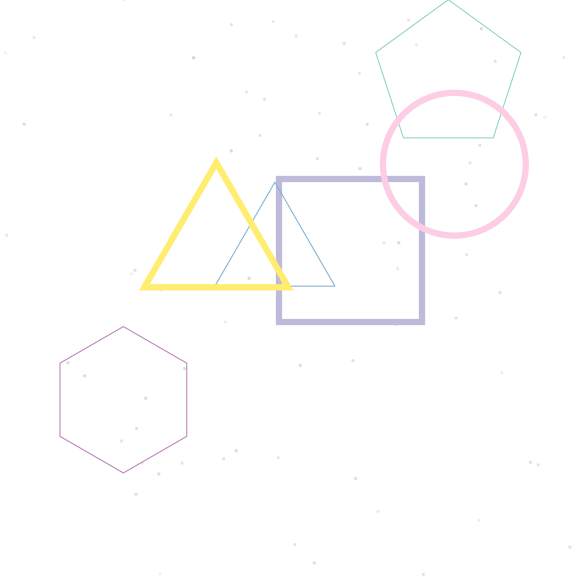[{"shape": "pentagon", "thickness": 0.5, "radius": 0.66, "center": [0.776, 0.867]}, {"shape": "square", "thickness": 3, "radius": 0.62, "center": [0.607, 0.565]}, {"shape": "triangle", "thickness": 0.5, "radius": 0.6, "center": [0.476, 0.564]}, {"shape": "circle", "thickness": 3, "radius": 0.62, "center": [0.787, 0.715]}, {"shape": "hexagon", "thickness": 0.5, "radius": 0.63, "center": [0.214, 0.307]}, {"shape": "triangle", "thickness": 3, "radius": 0.72, "center": [0.375, 0.574]}]